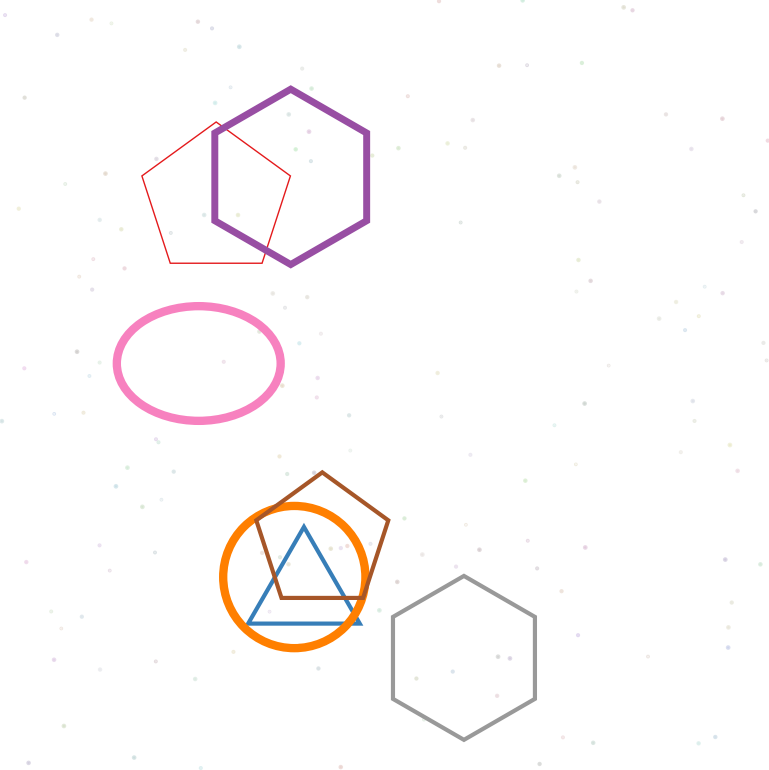[{"shape": "pentagon", "thickness": 0.5, "radius": 0.51, "center": [0.281, 0.74]}, {"shape": "triangle", "thickness": 1.5, "radius": 0.42, "center": [0.395, 0.232]}, {"shape": "hexagon", "thickness": 2.5, "radius": 0.57, "center": [0.378, 0.77]}, {"shape": "circle", "thickness": 3, "radius": 0.46, "center": [0.382, 0.251]}, {"shape": "pentagon", "thickness": 1.5, "radius": 0.45, "center": [0.419, 0.296]}, {"shape": "oval", "thickness": 3, "radius": 0.53, "center": [0.258, 0.528]}, {"shape": "hexagon", "thickness": 1.5, "radius": 0.53, "center": [0.603, 0.146]}]